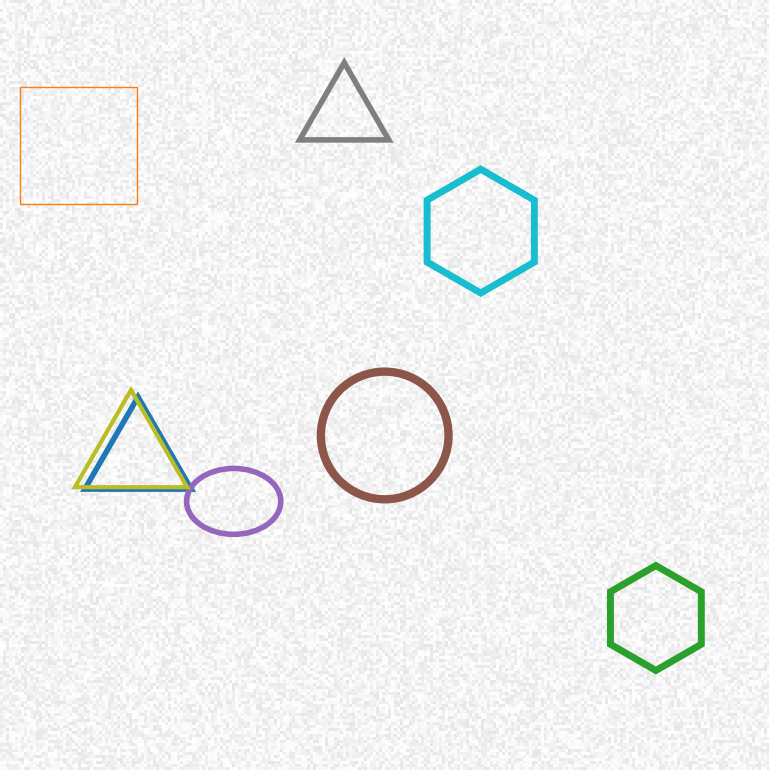[{"shape": "triangle", "thickness": 2, "radius": 0.4, "center": [0.179, 0.405]}, {"shape": "square", "thickness": 0.5, "radius": 0.38, "center": [0.102, 0.811]}, {"shape": "hexagon", "thickness": 2.5, "radius": 0.34, "center": [0.852, 0.197]}, {"shape": "oval", "thickness": 2, "radius": 0.31, "center": [0.304, 0.349]}, {"shape": "circle", "thickness": 3, "radius": 0.41, "center": [0.5, 0.434]}, {"shape": "triangle", "thickness": 2, "radius": 0.33, "center": [0.447, 0.852]}, {"shape": "triangle", "thickness": 1.5, "radius": 0.42, "center": [0.17, 0.409]}, {"shape": "hexagon", "thickness": 2.5, "radius": 0.4, "center": [0.624, 0.7]}]